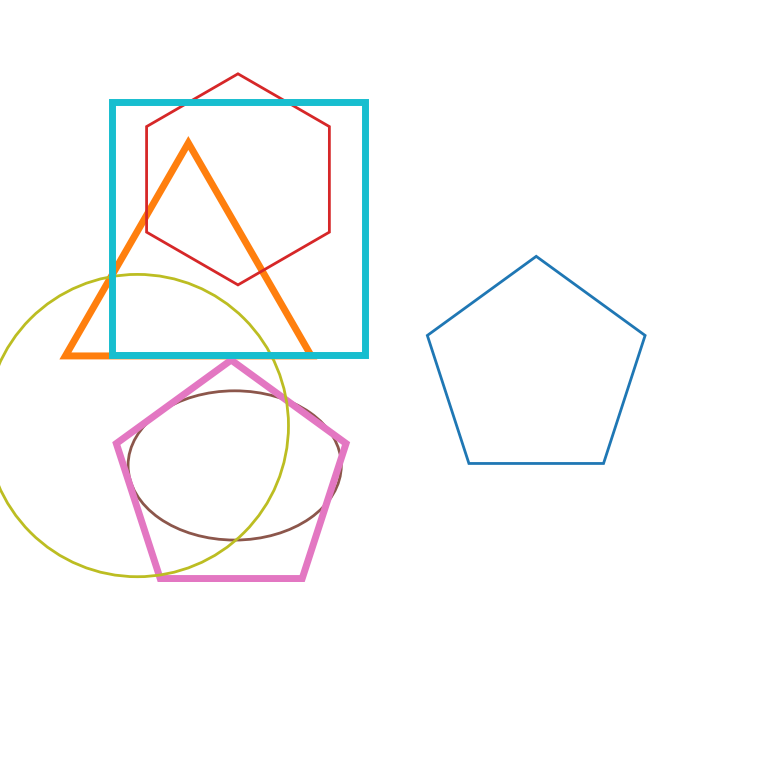[{"shape": "pentagon", "thickness": 1, "radius": 0.74, "center": [0.696, 0.518]}, {"shape": "triangle", "thickness": 2.5, "radius": 0.92, "center": [0.245, 0.63]}, {"shape": "hexagon", "thickness": 1, "radius": 0.69, "center": [0.309, 0.767]}, {"shape": "oval", "thickness": 1, "radius": 0.69, "center": [0.305, 0.396]}, {"shape": "pentagon", "thickness": 2.5, "radius": 0.78, "center": [0.3, 0.376]}, {"shape": "circle", "thickness": 1, "radius": 0.98, "center": [0.178, 0.447]}, {"shape": "square", "thickness": 2.5, "radius": 0.82, "center": [0.31, 0.703]}]